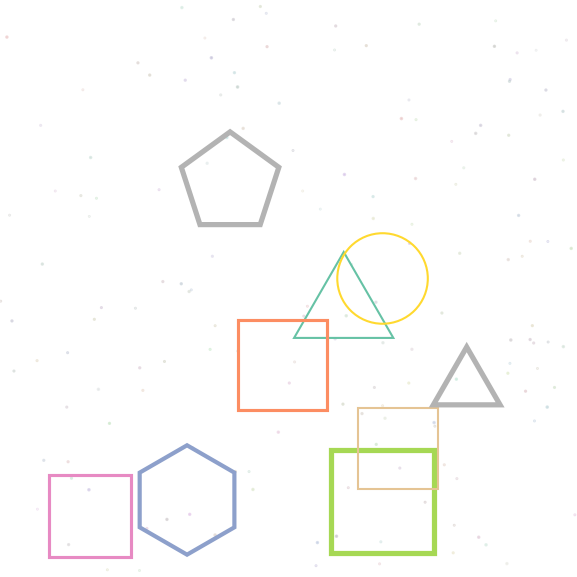[{"shape": "triangle", "thickness": 1, "radius": 0.5, "center": [0.595, 0.464]}, {"shape": "square", "thickness": 1.5, "radius": 0.39, "center": [0.489, 0.367]}, {"shape": "hexagon", "thickness": 2, "radius": 0.47, "center": [0.324, 0.133]}, {"shape": "square", "thickness": 1.5, "radius": 0.36, "center": [0.156, 0.106]}, {"shape": "square", "thickness": 2.5, "radius": 0.45, "center": [0.662, 0.131]}, {"shape": "circle", "thickness": 1, "radius": 0.39, "center": [0.662, 0.517]}, {"shape": "square", "thickness": 1, "radius": 0.35, "center": [0.689, 0.222]}, {"shape": "pentagon", "thickness": 2.5, "radius": 0.44, "center": [0.398, 0.682]}, {"shape": "triangle", "thickness": 2.5, "radius": 0.33, "center": [0.808, 0.331]}]